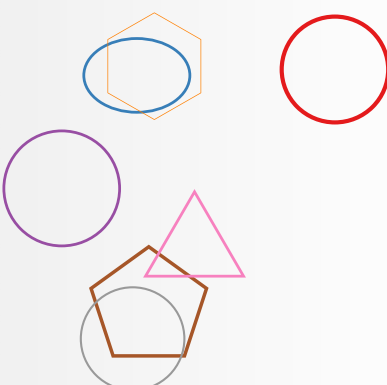[{"shape": "circle", "thickness": 3, "radius": 0.69, "center": [0.864, 0.819]}, {"shape": "oval", "thickness": 2, "radius": 0.68, "center": [0.353, 0.804]}, {"shape": "circle", "thickness": 2, "radius": 0.75, "center": [0.159, 0.511]}, {"shape": "hexagon", "thickness": 0.5, "radius": 0.69, "center": [0.398, 0.828]}, {"shape": "pentagon", "thickness": 2.5, "radius": 0.78, "center": [0.384, 0.202]}, {"shape": "triangle", "thickness": 2, "radius": 0.73, "center": [0.502, 0.356]}, {"shape": "circle", "thickness": 1.5, "radius": 0.67, "center": [0.342, 0.12]}]